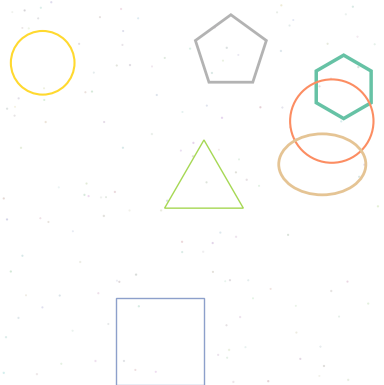[{"shape": "hexagon", "thickness": 2.5, "radius": 0.41, "center": [0.893, 0.774]}, {"shape": "circle", "thickness": 1.5, "radius": 0.54, "center": [0.862, 0.685]}, {"shape": "square", "thickness": 1, "radius": 0.57, "center": [0.415, 0.113]}, {"shape": "triangle", "thickness": 1, "radius": 0.59, "center": [0.53, 0.518]}, {"shape": "circle", "thickness": 1.5, "radius": 0.41, "center": [0.111, 0.837]}, {"shape": "oval", "thickness": 2, "radius": 0.57, "center": [0.837, 0.573]}, {"shape": "pentagon", "thickness": 2, "radius": 0.48, "center": [0.6, 0.865]}]